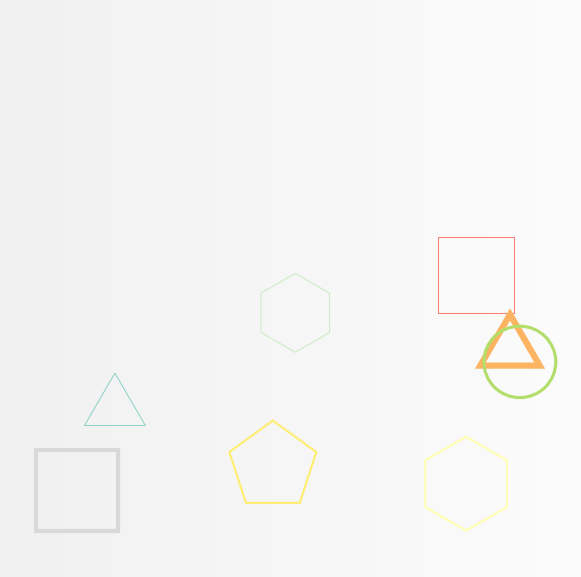[{"shape": "triangle", "thickness": 0.5, "radius": 0.3, "center": [0.198, 0.293]}, {"shape": "hexagon", "thickness": 1, "radius": 0.41, "center": [0.802, 0.162]}, {"shape": "square", "thickness": 0.5, "radius": 0.33, "center": [0.819, 0.523]}, {"shape": "triangle", "thickness": 3, "radius": 0.3, "center": [0.877, 0.396]}, {"shape": "circle", "thickness": 1.5, "radius": 0.31, "center": [0.894, 0.372]}, {"shape": "square", "thickness": 2, "radius": 0.35, "center": [0.132, 0.15]}, {"shape": "hexagon", "thickness": 0.5, "radius": 0.34, "center": [0.508, 0.457]}, {"shape": "pentagon", "thickness": 1, "radius": 0.39, "center": [0.469, 0.192]}]